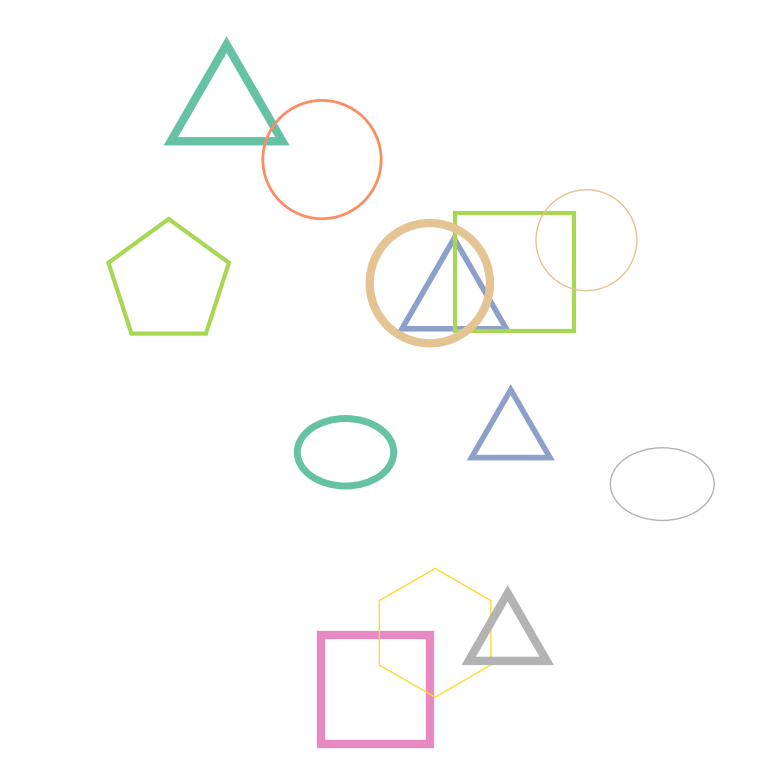[{"shape": "oval", "thickness": 2.5, "radius": 0.31, "center": [0.449, 0.413]}, {"shape": "triangle", "thickness": 3, "radius": 0.42, "center": [0.294, 0.858]}, {"shape": "circle", "thickness": 1, "radius": 0.38, "center": [0.418, 0.793]}, {"shape": "triangle", "thickness": 2, "radius": 0.29, "center": [0.663, 0.435]}, {"shape": "triangle", "thickness": 2, "radius": 0.39, "center": [0.59, 0.612]}, {"shape": "square", "thickness": 3, "radius": 0.35, "center": [0.488, 0.104]}, {"shape": "square", "thickness": 1.5, "radius": 0.38, "center": [0.668, 0.647]}, {"shape": "pentagon", "thickness": 1.5, "radius": 0.41, "center": [0.219, 0.633]}, {"shape": "hexagon", "thickness": 0.5, "radius": 0.42, "center": [0.565, 0.178]}, {"shape": "circle", "thickness": 3, "radius": 0.39, "center": [0.558, 0.632]}, {"shape": "circle", "thickness": 0.5, "radius": 0.33, "center": [0.762, 0.688]}, {"shape": "triangle", "thickness": 3, "radius": 0.29, "center": [0.659, 0.171]}, {"shape": "oval", "thickness": 0.5, "radius": 0.34, "center": [0.86, 0.371]}]